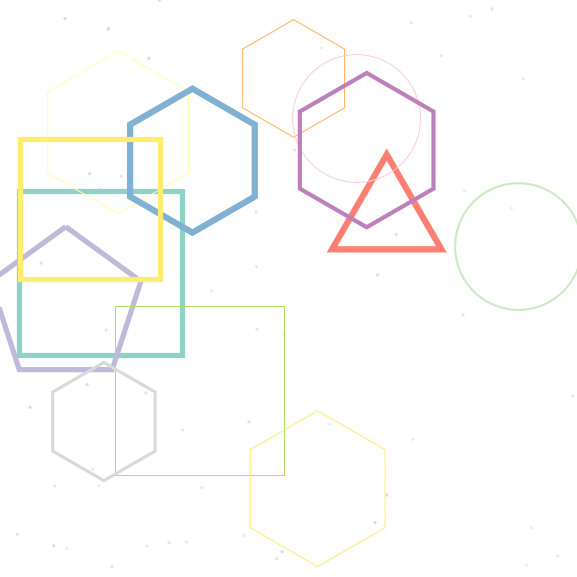[{"shape": "square", "thickness": 2.5, "radius": 0.71, "center": [0.174, 0.526]}, {"shape": "hexagon", "thickness": 0.5, "radius": 0.7, "center": [0.205, 0.77]}, {"shape": "pentagon", "thickness": 2.5, "radius": 0.68, "center": [0.114, 0.47]}, {"shape": "triangle", "thickness": 3, "radius": 0.55, "center": [0.67, 0.622]}, {"shape": "hexagon", "thickness": 3, "radius": 0.62, "center": [0.333, 0.721]}, {"shape": "hexagon", "thickness": 0.5, "radius": 0.51, "center": [0.508, 0.863]}, {"shape": "square", "thickness": 0.5, "radius": 0.73, "center": [0.345, 0.322]}, {"shape": "circle", "thickness": 0.5, "radius": 0.55, "center": [0.618, 0.794]}, {"shape": "hexagon", "thickness": 1.5, "radius": 0.51, "center": [0.18, 0.269]}, {"shape": "hexagon", "thickness": 2, "radius": 0.67, "center": [0.635, 0.739]}, {"shape": "circle", "thickness": 1, "radius": 0.55, "center": [0.898, 0.572]}, {"shape": "square", "thickness": 2.5, "radius": 0.61, "center": [0.156, 0.638]}, {"shape": "hexagon", "thickness": 0.5, "radius": 0.67, "center": [0.55, 0.153]}]